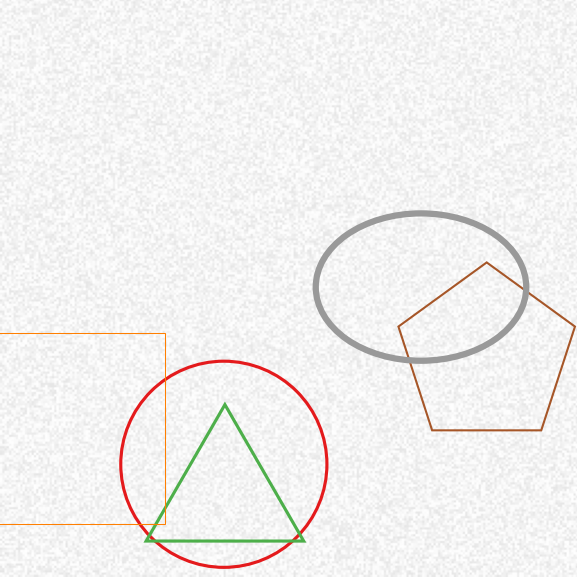[{"shape": "circle", "thickness": 1.5, "radius": 0.89, "center": [0.388, 0.195]}, {"shape": "triangle", "thickness": 1.5, "radius": 0.79, "center": [0.389, 0.141]}, {"shape": "square", "thickness": 0.5, "radius": 0.83, "center": [0.121, 0.257]}, {"shape": "pentagon", "thickness": 1, "radius": 0.8, "center": [0.843, 0.384]}, {"shape": "oval", "thickness": 3, "radius": 0.91, "center": [0.729, 0.502]}]